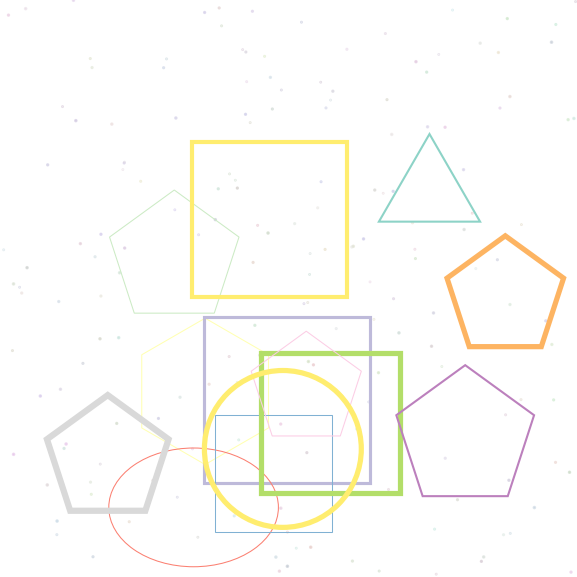[{"shape": "triangle", "thickness": 1, "radius": 0.51, "center": [0.744, 0.666]}, {"shape": "hexagon", "thickness": 0.5, "radius": 0.63, "center": [0.355, 0.321]}, {"shape": "square", "thickness": 1.5, "radius": 0.72, "center": [0.498, 0.307]}, {"shape": "oval", "thickness": 0.5, "radius": 0.73, "center": [0.335, 0.121]}, {"shape": "square", "thickness": 0.5, "radius": 0.51, "center": [0.473, 0.179]}, {"shape": "pentagon", "thickness": 2.5, "radius": 0.53, "center": [0.875, 0.485]}, {"shape": "square", "thickness": 2.5, "radius": 0.6, "center": [0.573, 0.267]}, {"shape": "pentagon", "thickness": 0.5, "radius": 0.5, "center": [0.53, 0.325]}, {"shape": "pentagon", "thickness": 3, "radius": 0.55, "center": [0.187, 0.204]}, {"shape": "pentagon", "thickness": 1, "radius": 0.63, "center": [0.806, 0.241]}, {"shape": "pentagon", "thickness": 0.5, "radius": 0.59, "center": [0.302, 0.552]}, {"shape": "circle", "thickness": 2.5, "radius": 0.68, "center": [0.49, 0.222]}, {"shape": "square", "thickness": 2, "radius": 0.67, "center": [0.467, 0.619]}]